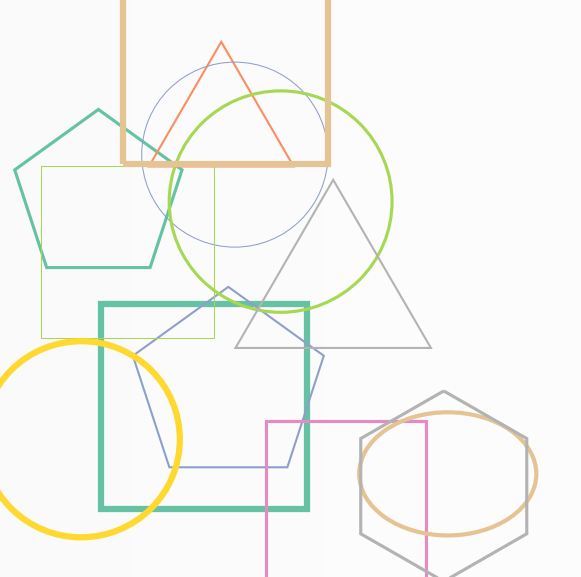[{"shape": "square", "thickness": 3, "radius": 0.88, "center": [0.352, 0.295]}, {"shape": "pentagon", "thickness": 1.5, "radius": 0.76, "center": [0.169, 0.658]}, {"shape": "triangle", "thickness": 1, "radius": 0.72, "center": [0.381, 0.783]}, {"shape": "pentagon", "thickness": 1, "radius": 0.86, "center": [0.393, 0.33]}, {"shape": "circle", "thickness": 0.5, "radius": 0.8, "center": [0.404, 0.731]}, {"shape": "square", "thickness": 1.5, "radius": 0.69, "center": [0.595, 0.133]}, {"shape": "square", "thickness": 0.5, "radius": 0.75, "center": [0.219, 0.563]}, {"shape": "circle", "thickness": 1.5, "radius": 0.96, "center": [0.483, 0.65]}, {"shape": "circle", "thickness": 3, "radius": 0.85, "center": [0.14, 0.239]}, {"shape": "oval", "thickness": 2, "radius": 0.76, "center": [0.77, 0.179]}, {"shape": "square", "thickness": 3, "radius": 0.88, "center": [0.388, 0.891]}, {"shape": "hexagon", "thickness": 1.5, "radius": 0.82, "center": [0.763, 0.157]}, {"shape": "triangle", "thickness": 1, "radius": 0.97, "center": [0.573, 0.494]}]